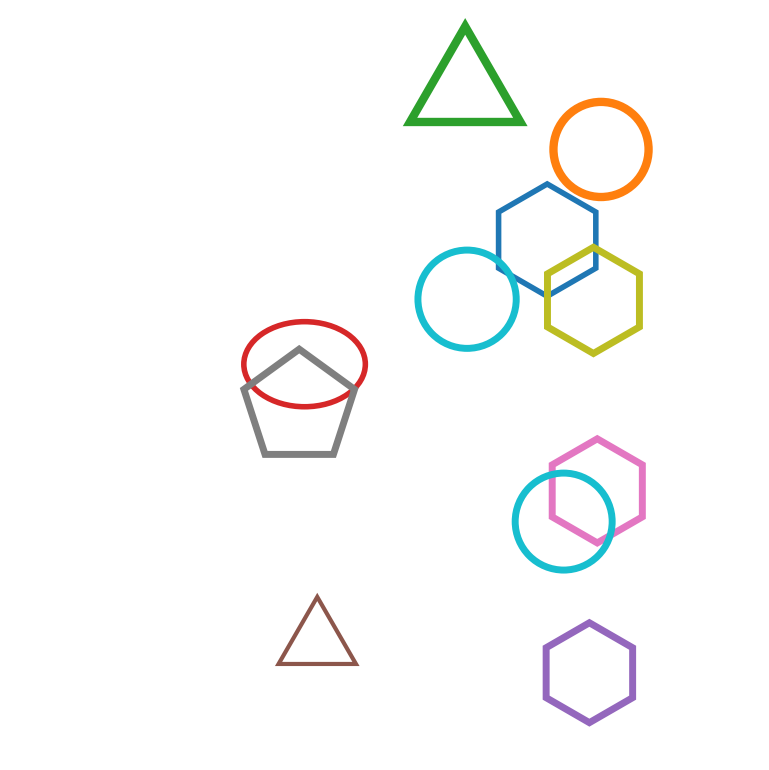[{"shape": "hexagon", "thickness": 2, "radius": 0.36, "center": [0.711, 0.688]}, {"shape": "circle", "thickness": 3, "radius": 0.31, "center": [0.781, 0.806]}, {"shape": "triangle", "thickness": 3, "radius": 0.41, "center": [0.604, 0.883]}, {"shape": "oval", "thickness": 2, "radius": 0.39, "center": [0.396, 0.527]}, {"shape": "hexagon", "thickness": 2.5, "radius": 0.32, "center": [0.765, 0.126]}, {"shape": "triangle", "thickness": 1.5, "radius": 0.29, "center": [0.412, 0.167]}, {"shape": "hexagon", "thickness": 2.5, "radius": 0.34, "center": [0.776, 0.363]}, {"shape": "pentagon", "thickness": 2.5, "radius": 0.38, "center": [0.389, 0.471]}, {"shape": "hexagon", "thickness": 2.5, "radius": 0.34, "center": [0.771, 0.61]}, {"shape": "circle", "thickness": 2.5, "radius": 0.32, "center": [0.607, 0.611]}, {"shape": "circle", "thickness": 2.5, "radius": 0.31, "center": [0.732, 0.323]}]